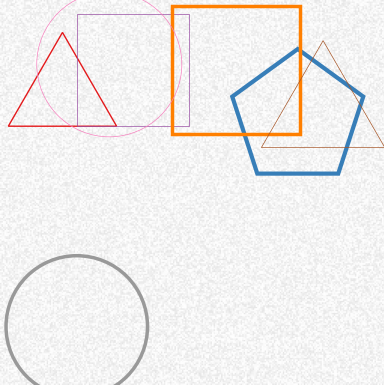[{"shape": "triangle", "thickness": 1, "radius": 0.81, "center": [0.162, 0.753]}, {"shape": "pentagon", "thickness": 3, "radius": 0.89, "center": [0.773, 0.694]}, {"shape": "square", "thickness": 0.5, "radius": 0.73, "center": [0.347, 0.819]}, {"shape": "square", "thickness": 2.5, "radius": 0.83, "center": [0.612, 0.818]}, {"shape": "triangle", "thickness": 0.5, "radius": 0.93, "center": [0.839, 0.709]}, {"shape": "circle", "thickness": 0.5, "radius": 0.94, "center": [0.284, 0.833]}, {"shape": "circle", "thickness": 2.5, "radius": 0.92, "center": [0.199, 0.152]}]